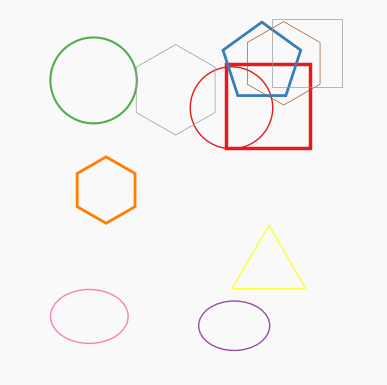[{"shape": "square", "thickness": 2.5, "radius": 0.54, "center": [0.692, 0.725]}, {"shape": "circle", "thickness": 1, "radius": 0.53, "center": [0.597, 0.72]}, {"shape": "pentagon", "thickness": 2, "radius": 0.53, "center": [0.676, 0.837]}, {"shape": "circle", "thickness": 1.5, "radius": 0.56, "center": [0.242, 0.791]}, {"shape": "oval", "thickness": 1, "radius": 0.46, "center": [0.604, 0.154]}, {"shape": "hexagon", "thickness": 2, "radius": 0.43, "center": [0.274, 0.506]}, {"shape": "triangle", "thickness": 1, "radius": 0.55, "center": [0.694, 0.305]}, {"shape": "hexagon", "thickness": 0.5, "radius": 0.54, "center": [0.732, 0.835]}, {"shape": "oval", "thickness": 1, "radius": 0.5, "center": [0.23, 0.178]}, {"shape": "square", "thickness": 0.5, "radius": 0.45, "center": [0.792, 0.863]}, {"shape": "hexagon", "thickness": 0.5, "radius": 0.59, "center": [0.453, 0.767]}]